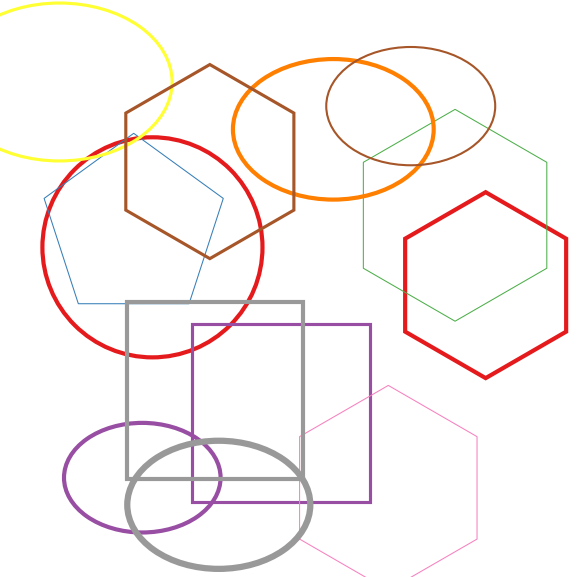[{"shape": "circle", "thickness": 2, "radius": 0.95, "center": [0.264, 0.571]}, {"shape": "hexagon", "thickness": 2, "radius": 0.8, "center": [0.841, 0.505]}, {"shape": "pentagon", "thickness": 0.5, "radius": 0.82, "center": [0.232, 0.605]}, {"shape": "hexagon", "thickness": 0.5, "radius": 0.92, "center": [0.788, 0.626]}, {"shape": "square", "thickness": 1.5, "radius": 0.77, "center": [0.486, 0.283]}, {"shape": "oval", "thickness": 2, "radius": 0.68, "center": [0.246, 0.172]}, {"shape": "oval", "thickness": 2, "radius": 0.87, "center": [0.577, 0.775]}, {"shape": "oval", "thickness": 1.5, "radius": 0.98, "center": [0.103, 0.857]}, {"shape": "oval", "thickness": 1, "radius": 0.73, "center": [0.711, 0.815]}, {"shape": "hexagon", "thickness": 1.5, "radius": 0.84, "center": [0.363, 0.719]}, {"shape": "hexagon", "thickness": 0.5, "radius": 0.89, "center": [0.672, 0.154]}, {"shape": "oval", "thickness": 3, "radius": 0.79, "center": [0.379, 0.125]}, {"shape": "square", "thickness": 2, "radius": 0.76, "center": [0.372, 0.322]}]